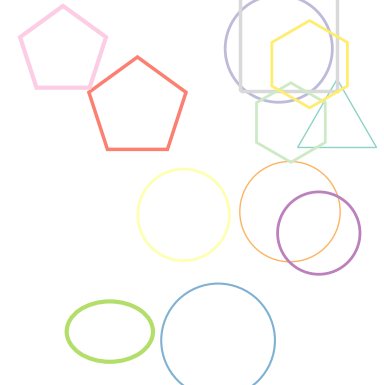[{"shape": "triangle", "thickness": 1, "radius": 0.59, "center": [0.876, 0.676]}, {"shape": "circle", "thickness": 2, "radius": 0.59, "center": [0.477, 0.442]}, {"shape": "circle", "thickness": 2, "radius": 0.7, "center": [0.724, 0.874]}, {"shape": "pentagon", "thickness": 2.5, "radius": 0.66, "center": [0.357, 0.719]}, {"shape": "circle", "thickness": 1.5, "radius": 0.74, "center": [0.566, 0.116]}, {"shape": "circle", "thickness": 1, "radius": 0.65, "center": [0.753, 0.45]}, {"shape": "oval", "thickness": 3, "radius": 0.56, "center": [0.285, 0.139]}, {"shape": "pentagon", "thickness": 3, "radius": 0.59, "center": [0.164, 0.867]}, {"shape": "square", "thickness": 2.5, "radius": 0.63, "center": [0.75, 0.891]}, {"shape": "circle", "thickness": 2, "radius": 0.53, "center": [0.828, 0.395]}, {"shape": "hexagon", "thickness": 2, "radius": 0.52, "center": [0.756, 0.682]}, {"shape": "hexagon", "thickness": 2, "radius": 0.57, "center": [0.804, 0.833]}]